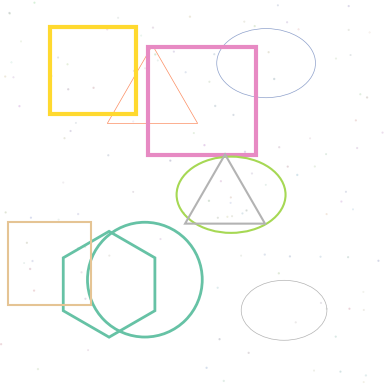[{"shape": "circle", "thickness": 2, "radius": 0.75, "center": [0.376, 0.274]}, {"shape": "hexagon", "thickness": 2, "radius": 0.69, "center": [0.283, 0.262]}, {"shape": "triangle", "thickness": 0.5, "radius": 0.68, "center": [0.396, 0.747]}, {"shape": "oval", "thickness": 0.5, "radius": 0.64, "center": [0.691, 0.836]}, {"shape": "square", "thickness": 3, "radius": 0.7, "center": [0.524, 0.737]}, {"shape": "oval", "thickness": 1.5, "radius": 0.71, "center": [0.6, 0.494]}, {"shape": "square", "thickness": 3, "radius": 0.56, "center": [0.241, 0.817]}, {"shape": "square", "thickness": 1.5, "radius": 0.54, "center": [0.128, 0.315]}, {"shape": "oval", "thickness": 0.5, "radius": 0.56, "center": [0.738, 0.194]}, {"shape": "triangle", "thickness": 1.5, "radius": 0.6, "center": [0.585, 0.479]}]